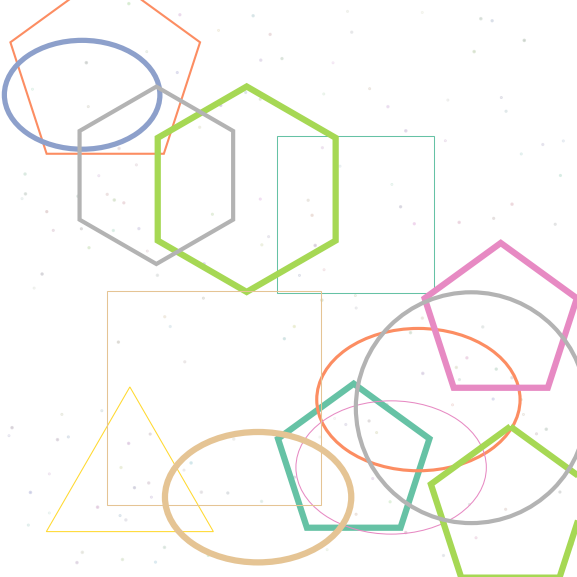[{"shape": "pentagon", "thickness": 3, "radius": 0.69, "center": [0.612, 0.197]}, {"shape": "square", "thickness": 0.5, "radius": 0.68, "center": [0.616, 0.628]}, {"shape": "pentagon", "thickness": 1, "radius": 0.86, "center": [0.182, 0.873]}, {"shape": "oval", "thickness": 1.5, "radius": 0.88, "center": [0.725, 0.307]}, {"shape": "oval", "thickness": 2.5, "radius": 0.67, "center": [0.142, 0.835]}, {"shape": "oval", "thickness": 0.5, "radius": 0.82, "center": [0.677, 0.19]}, {"shape": "pentagon", "thickness": 3, "radius": 0.69, "center": [0.867, 0.44]}, {"shape": "hexagon", "thickness": 3, "radius": 0.89, "center": [0.427, 0.671]}, {"shape": "pentagon", "thickness": 3, "radius": 0.72, "center": [0.884, 0.116]}, {"shape": "triangle", "thickness": 0.5, "radius": 0.84, "center": [0.225, 0.162]}, {"shape": "square", "thickness": 0.5, "radius": 0.92, "center": [0.371, 0.31]}, {"shape": "oval", "thickness": 3, "radius": 0.81, "center": [0.447, 0.138]}, {"shape": "hexagon", "thickness": 2, "radius": 0.77, "center": [0.271, 0.696]}, {"shape": "circle", "thickness": 2, "radius": 1.0, "center": [0.816, 0.293]}]